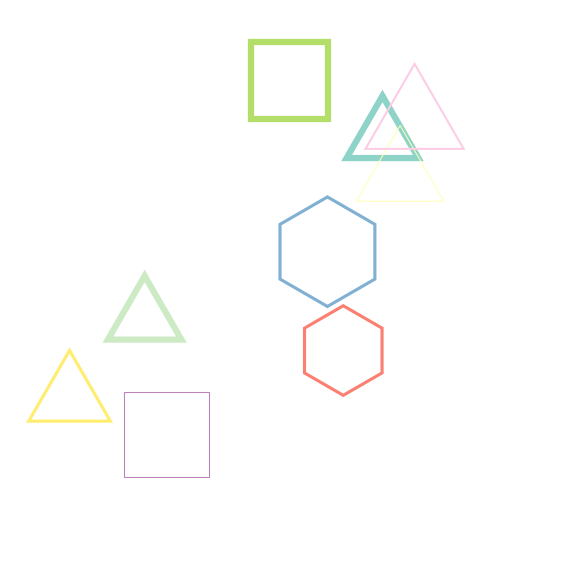[{"shape": "triangle", "thickness": 3, "radius": 0.36, "center": [0.662, 0.761]}, {"shape": "triangle", "thickness": 0.5, "radius": 0.44, "center": [0.693, 0.694]}, {"shape": "hexagon", "thickness": 1.5, "radius": 0.39, "center": [0.594, 0.392]}, {"shape": "hexagon", "thickness": 1.5, "radius": 0.47, "center": [0.567, 0.563]}, {"shape": "square", "thickness": 3, "radius": 0.34, "center": [0.501, 0.859]}, {"shape": "triangle", "thickness": 1, "radius": 0.49, "center": [0.718, 0.79]}, {"shape": "square", "thickness": 0.5, "radius": 0.37, "center": [0.288, 0.246]}, {"shape": "triangle", "thickness": 3, "radius": 0.37, "center": [0.25, 0.448]}, {"shape": "triangle", "thickness": 1.5, "radius": 0.41, "center": [0.12, 0.311]}]